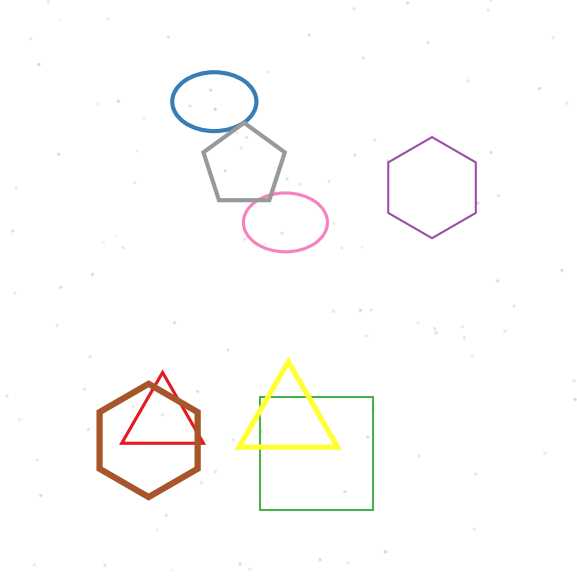[{"shape": "triangle", "thickness": 1.5, "radius": 0.41, "center": [0.281, 0.272]}, {"shape": "oval", "thickness": 2, "radius": 0.36, "center": [0.371, 0.823]}, {"shape": "square", "thickness": 1, "radius": 0.49, "center": [0.548, 0.214]}, {"shape": "hexagon", "thickness": 1, "radius": 0.44, "center": [0.748, 0.674]}, {"shape": "triangle", "thickness": 2.5, "radius": 0.49, "center": [0.499, 0.274]}, {"shape": "hexagon", "thickness": 3, "radius": 0.49, "center": [0.257, 0.236]}, {"shape": "oval", "thickness": 1.5, "radius": 0.36, "center": [0.494, 0.614]}, {"shape": "pentagon", "thickness": 2, "radius": 0.37, "center": [0.423, 0.712]}]